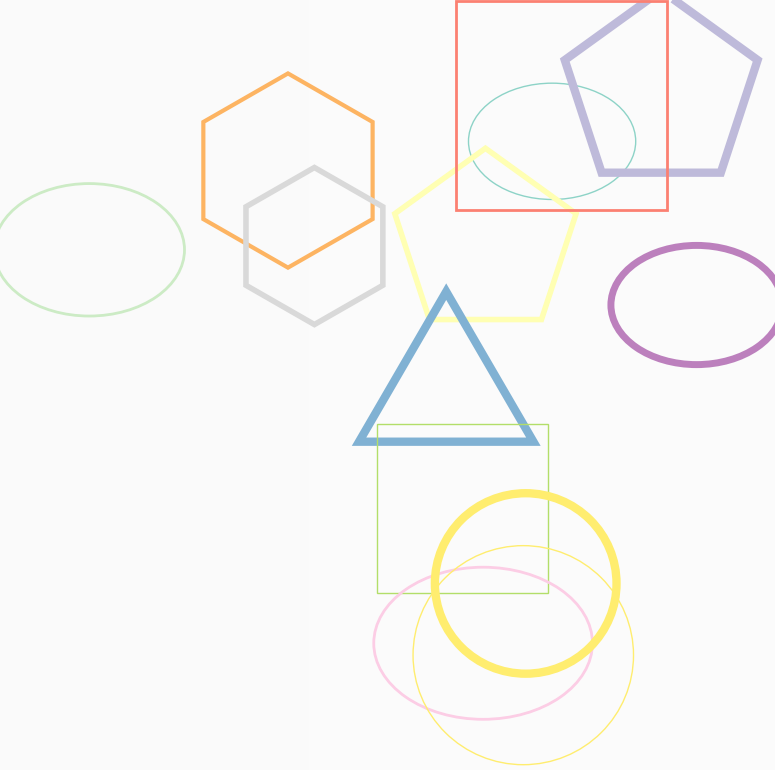[{"shape": "oval", "thickness": 0.5, "radius": 0.54, "center": [0.712, 0.816]}, {"shape": "pentagon", "thickness": 2, "radius": 0.61, "center": [0.626, 0.684]}, {"shape": "pentagon", "thickness": 3, "radius": 0.65, "center": [0.853, 0.882]}, {"shape": "square", "thickness": 1, "radius": 0.68, "center": [0.725, 0.863]}, {"shape": "triangle", "thickness": 3, "radius": 0.65, "center": [0.576, 0.491]}, {"shape": "hexagon", "thickness": 1.5, "radius": 0.63, "center": [0.372, 0.779]}, {"shape": "square", "thickness": 0.5, "radius": 0.55, "center": [0.596, 0.34]}, {"shape": "oval", "thickness": 1, "radius": 0.71, "center": [0.623, 0.165]}, {"shape": "hexagon", "thickness": 2, "radius": 0.51, "center": [0.406, 0.68]}, {"shape": "oval", "thickness": 2.5, "radius": 0.55, "center": [0.899, 0.604]}, {"shape": "oval", "thickness": 1, "radius": 0.61, "center": [0.115, 0.676]}, {"shape": "circle", "thickness": 3, "radius": 0.59, "center": [0.678, 0.242]}, {"shape": "circle", "thickness": 0.5, "radius": 0.71, "center": [0.675, 0.149]}]